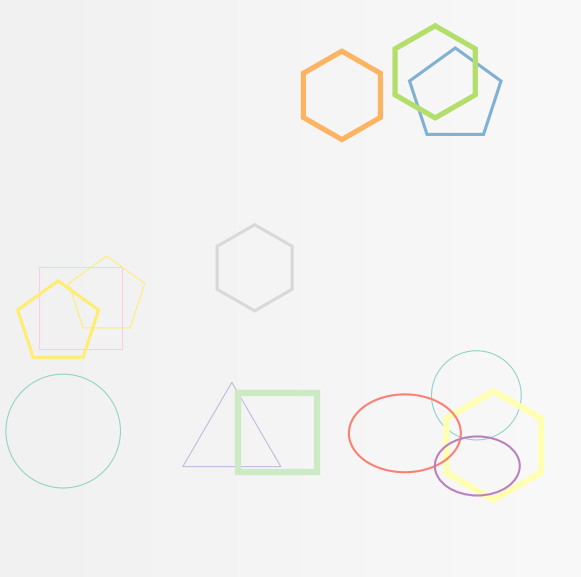[{"shape": "circle", "thickness": 0.5, "radius": 0.39, "center": [0.82, 0.315]}, {"shape": "circle", "thickness": 0.5, "radius": 0.49, "center": [0.109, 0.253]}, {"shape": "hexagon", "thickness": 3, "radius": 0.47, "center": [0.849, 0.228]}, {"shape": "triangle", "thickness": 0.5, "radius": 0.49, "center": [0.399, 0.24]}, {"shape": "oval", "thickness": 1, "radius": 0.48, "center": [0.697, 0.249]}, {"shape": "pentagon", "thickness": 1.5, "radius": 0.41, "center": [0.783, 0.833]}, {"shape": "hexagon", "thickness": 2.5, "radius": 0.38, "center": [0.588, 0.834]}, {"shape": "hexagon", "thickness": 2.5, "radius": 0.4, "center": [0.749, 0.875]}, {"shape": "square", "thickness": 0.5, "radius": 0.36, "center": [0.139, 0.466]}, {"shape": "hexagon", "thickness": 1.5, "radius": 0.37, "center": [0.438, 0.535]}, {"shape": "oval", "thickness": 1, "radius": 0.37, "center": [0.821, 0.192]}, {"shape": "square", "thickness": 3, "radius": 0.34, "center": [0.477, 0.25]}, {"shape": "pentagon", "thickness": 1.5, "radius": 0.37, "center": [0.1, 0.44]}, {"shape": "pentagon", "thickness": 0.5, "radius": 0.34, "center": [0.183, 0.487]}]